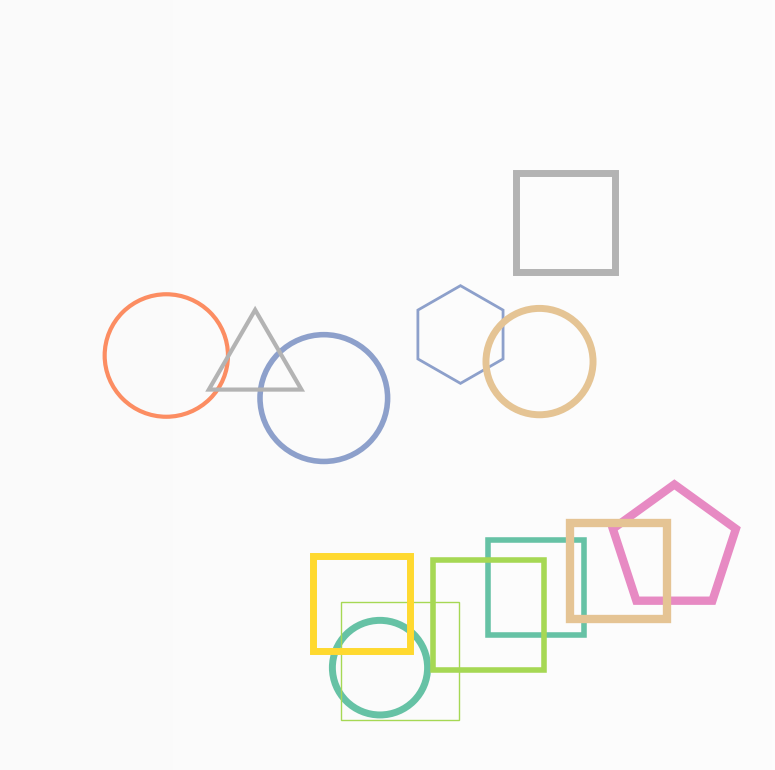[{"shape": "square", "thickness": 2, "radius": 0.31, "center": [0.691, 0.237]}, {"shape": "circle", "thickness": 2.5, "radius": 0.31, "center": [0.49, 0.133]}, {"shape": "circle", "thickness": 1.5, "radius": 0.4, "center": [0.215, 0.538]}, {"shape": "circle", "thickness": 2, "radius": 0.41, "center": [0.418, 0.483]}, {"shape": "hexagon", "thickness": 1, "radius": 0.32, "center": [0.594, 0.566]}, {"shape": "pentagon", "thickness": 3, "radius": 0.42, "center": [0.87, 0.287]}, {"shape": "square", "thickness": 0.5, "radius": 0.38, "center": [0.516, 0.141]}, {"shape": "square", "thickness": 2, "radius": 0.36, "center": [0.63, 0.202]}, {"shape": "square", "thickness": 2.5, "radius": 0.31, "center": [0.466, 0.216]}, {"shape": "circle", "thickness": 2.5, "radius": 0.35, "center": [0.696, 0.53]}, {"shape": "square", "thickness": 3, "radius": 0.31, "center": [0.798, 0.258]}, {"shape": "square", "thickness": 2.5, "radius": 0.32, "center": [0.73, 0.711]}, {"shape": "triangle", "thickness": 1.5, "radius": 0.34, "center": [0.329, 0.529]}]